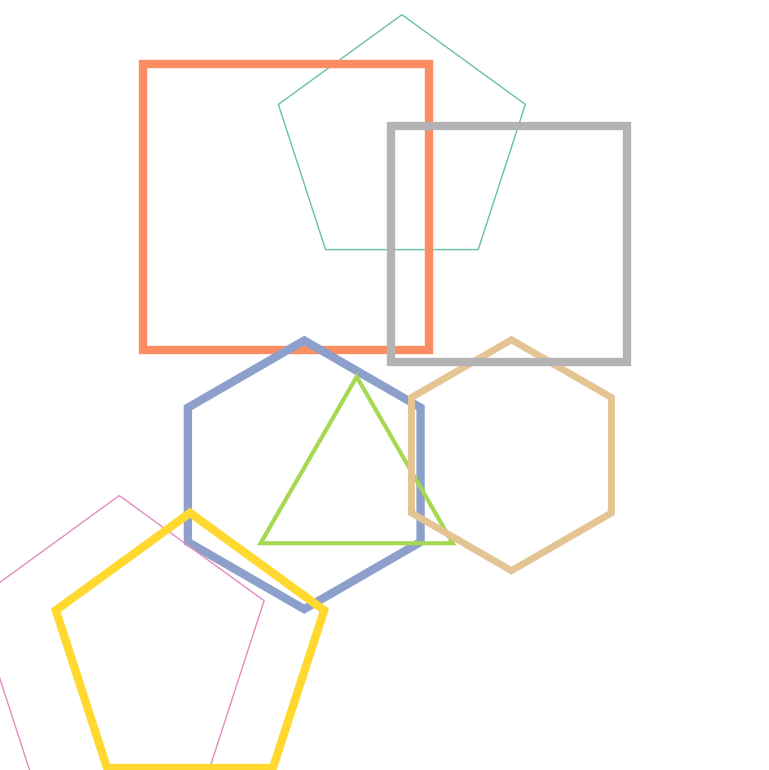[{"shape": "pentagon", "thickness": 0.5, "radius": 0.84, "center": [0.522, 0.812]}, {"shape": "square", "thickness": 3, "radius": 0.93, "center": [0.371, 0.731]}, {"shape": "hexagon", "thickness": 3, "radius": 0.87, "center": [0.395, 0.383]}, {"shape": "pentagon", "thickness": 0.5, "radius": 0.99, "center": [0.155, 0.159]}, {"shape": "triangle", "thickness": 1.5, "radius": 0.72, "center": [0.463, 0.367]}, {"shape": "pentagon", "thickness": 3, "radius": 0.92, "center": [0.247, 0.151]}, {"shape": "hexagon", "thickness": 2.5, "radius": 0.75, "center": [0.664, 0.409]}, {"shape": "square", "thickness": 3, "radius": 0.77, "center": [0.662, 0.683]}]